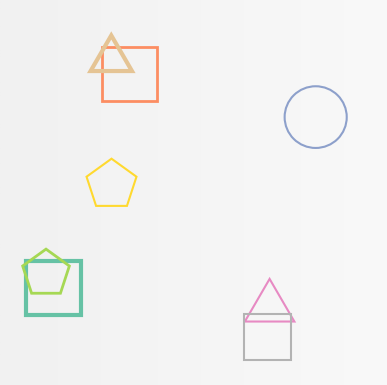[{"shape": "square", "thickness": 3, "radius": 0.35, "center": [0.137, 0.251]}, {"shape": "square", "thickness": 2, "radius": 0.35, "center": [0.334, 0.807]}, {"shape": "circle", "thickness": 1.5, "radius": 0.4, "center": [0.815, 0.696]}, {"shape": "triangle", "thickness": 1.5, "radius": 0.37, "center": [0.696, 0.202]}, {"shape": "pentagon", "thickness": 2, "radius": 0.32, "center": [0.119, 0.29]}, {"shape": "pentagon", "thickness": 1.5, "radius": 0.34, "center": [0.288, 0.52]}, {"shape": "triangle", "thickness": 3, "radius": 0.31, "center": [0.287, 0.846]}, {"shape": "square", "thickness": 1.5, "radius": 0.3, "center": [0.691, 0.125]}]